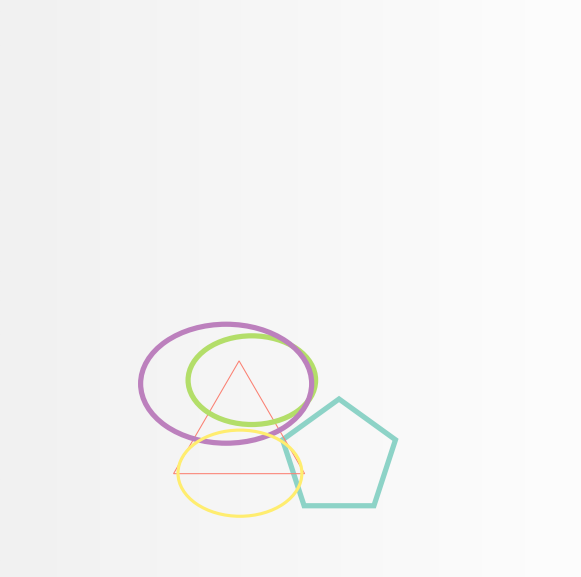[{"shape": "pentagon", "thickness": 2.5, "radius": 0.51, "center": [0.583, 0.206]}, {"shape": "triangle", "thickness": 0.5, "radius": 0.65, "center": [0.411, 0.244]}, {"shape": "oval", "thickness": 2.5, "radius": 0.55, "center": [0.433, 0.341]}, {"shape": "oval", "thickness": 2.5, "radius": 0.74, "center": [0.389, 0.335]}, {"shape": "oval", "thickness": 1.5, "radius": 0.53, "center": [0.413, 0.18]}]